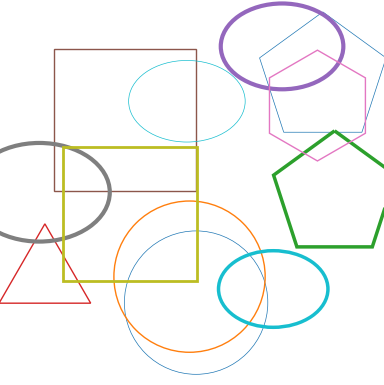[{"shape": "pentagon", "thickness": 0.5, "radius": 0.86, "center": [0.838, 0.796]}, {"shape": "circle", "thickness": 0.5, "radius": 0.93, "center": [0.509, 0.214]}, {"shape": "circle", "thickness": 1, "radius": 0.98, "center": [0.492, 0.281]}, {"shape": "pentagon", "thickness": 2.5, "radius": 0.83, "center": [0.869, 0.494]}, {"shape": "triangle", "thickness": 1, "radius": 0.69, "center": [0.117, 0.281]}, {"shape": "oval", "thickness": 3, "radius": 0.8, "center": [0.733, 0.88]}, {"shape": "square", "thickness": 1, "radius": 0.92, "center": [0.324, 0.688]}, {"shape": "hexagon", "thickness": 1, "radius": 0.72, "center": [0.825, 0.726]}, {"shape": "oval", "thickness": 3, "radius": 0.91, "center": [0.102, 0.501]}, {"shape": "square", "thickness": 2, "radius": 0.87, "center": [0.338, 0.444]}, {"shape": "oval", "thickness": 2.5, "radius": 0.71, "center": [0.71, 0.249]}, {"shape": "oval", "thickness": 0.5, "radius": 0.76, "center": [0.485, 0.737]}]